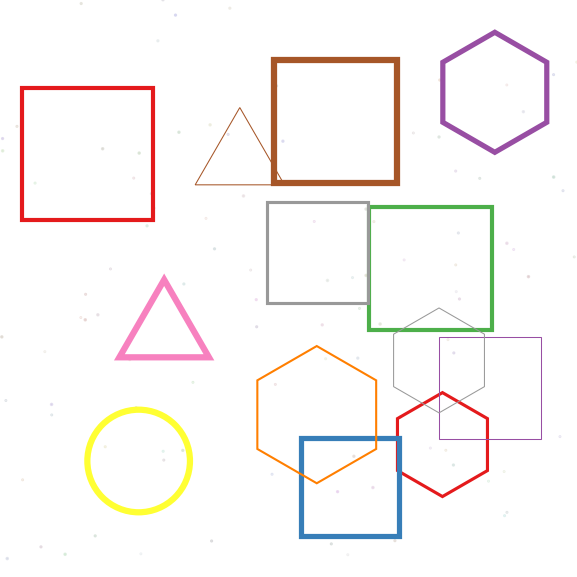[{"shape": "square", "thickness": 2, "radius": 0.57, "center": [0.151, 0.733]}, {"shape": "hexagon", "thickness": 1.5, "radius": 0.45, "center": [0.766, 0.229]}, {"shape": "square", "thickness": 2.5, "radius": 0.42, "center": [0.607, 0.155]}, {"shape": "square", "thickness": 2, "radius": 0.53, "center": [0.746, 0.535]}, {"shape": "square", "thickness": 0.5, "radius": 0.44, "center": [0.849, 0.328]}, {"shape": "hexagon", "thickness": 2.5, "radius": 0.52, "center": [0.857, 0.839]}, {"shape": "hexagon", "thickness": 1, "radius": 0.59, "center": [0.548, 0.281]}, {"shape": "circle", "thickness": 3, "radius": 0.44, "center": [0.24, 0.201]}, {"shape": "triangle", "thickness": 0.5, "radius": 0.45, "center": [0.415, 0.724]}, {"shape": "square", "thickness": 3, "radius": 0.53, "center": [0.581, 0.788]}, {"shape": "triangle", "thickness": 3, "radius": 0.45, "center": [0.284, 0.425]}, {"shape": "hexagon", "thickness": 0.5, "radius": 0.45, "center": [0.76, 0.375]}, {"shape": "square", "thickness": 1.5, "radius": 0.44, "center": [0.549, 0.562]}]